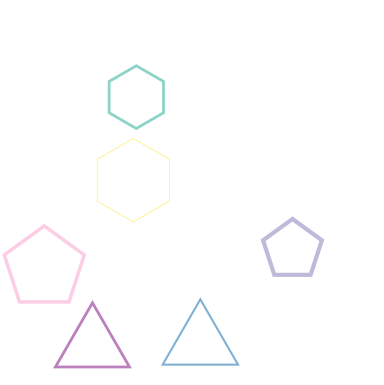[{"shape": "hexagon", "thickness": 2, "radius": 0.41, "center": [0.354, 0.748]}, {"shape": "pentagon", "thickness": 3, "radius": 0.4, "center": [0.76, 0.351]}, {"shape": "triangle", "thickness": 1.5, "radius": 0.57, "center": [0.52, 0.109]}, {"shape": "pentagon", "thickness": 2.5, "radius": 0.55, "center": [0.115, 0.304]}, {"shape": "triangle", "thickness": 2, "radius": 0.56, "center": [0.24, 0.102]}, {"shape": "hexagon", "thickness": 0.5, "radius": 0.54, "center": [0.346, 0.532]}]